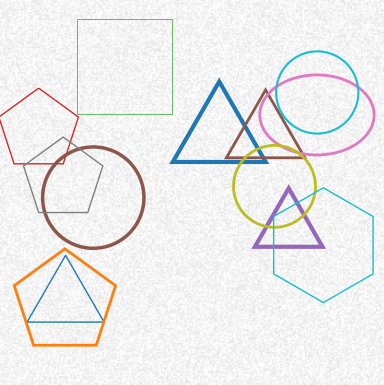[{"shape": "triangle", "thickness": 1, "radius": 0.58, "center": [0.17, 0.221]}, {"shape": "triangle", "thickness": 3, "radius": 0.7, "center": [0.569, 0.649]}, {"shape": "pentagon", "thickness": 2, "radius": 0.69, "center": [0.169, 0.215]}, {"shape": "square", "thickness": 0.5, "radius": 0.61, "center": [0.323, 0.828]}, {"shape": "pentagon", "thickness": 1, "radius": 0.54, "center": [0.1, 0.662]}, {"shape": "triangle", "thickness": 3, "radius": 0.51, "center": [0.75, 0.41]}, {"shape": "circle", "thickness": 2.5, "radius": 0.66, "center": [0.242, 0.487]}, {"shape": "triangle", "thickness": 2, "radius": 0.59, "center": [0.69, 0.649]}, {"shape": "oval", "thickness": 2, "radius": 0.74, "center": [0.823, 0.701]}, {"shape": "pentagon", "thickness": 1, "radius": 0.54, "center": [0.164, 0.536]}, {"shape": "circle", "thickness": 2, "radius": 0.53, "center": [0.713, 0.516]}, {"shape": "hexagon", "thickness": 1, "radius": 0.75, "center": [0.84, 0.363]}, {"shape": "circle", "thickness": 1.5, "radius": 0.53, "center": [0.824, 0.76]}]